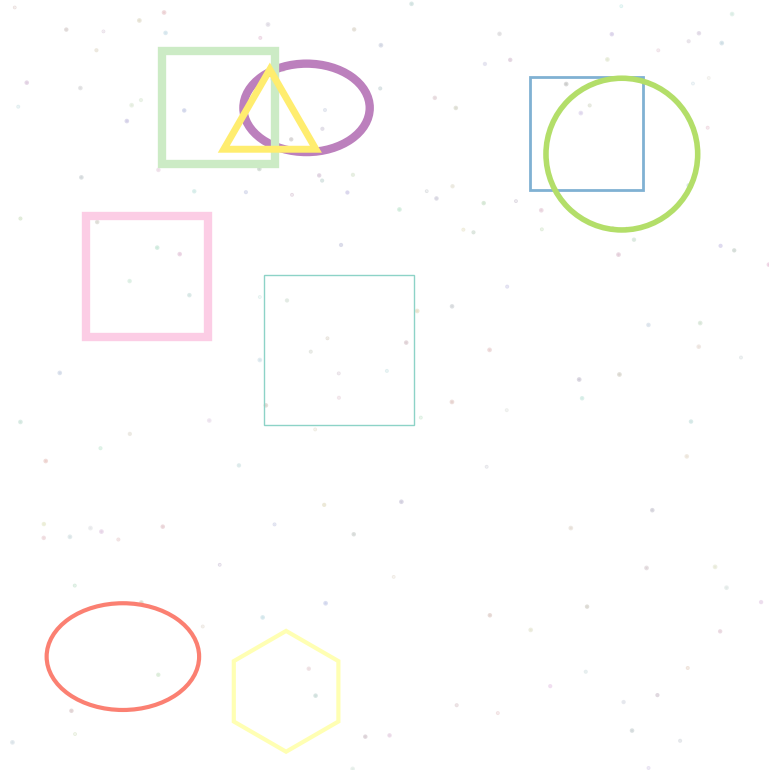[{"shape": "square", "thickness": 0.5, "radius": 0.49, "center": [0.44, 0.546]}, {"shape": "hexagon", "thickness": 1.5, "radius": 0.39, "center": [0.372, 0.102]}, {"shape": "oval", "thickness": 1.5, "radius": 0.5, "center": [0.16, 0.147]}, {"shape": "square", "thickness": 1, "radius": 0.37, "center": [0.762, 0.827]}, {"shape": "circle", "thickness": 2, "radius": 0.49, "center": [0.808, 0.8]}, {"shape": "square", "thickness": 3, "radius": 0.39, "center": [0.191, 0.641]}, {"shape": "oval", "thickness": 3, "radius": 0.41, "center": [0.398, 0.86]}, {"shape": "square", "thickness": 3, "radius": 0.37, "center": [0.283, 0.86]}, {"shape": "triangle", "thickness": 2.5, "radius": 0.35, "center": [0.35, 0.841]}]